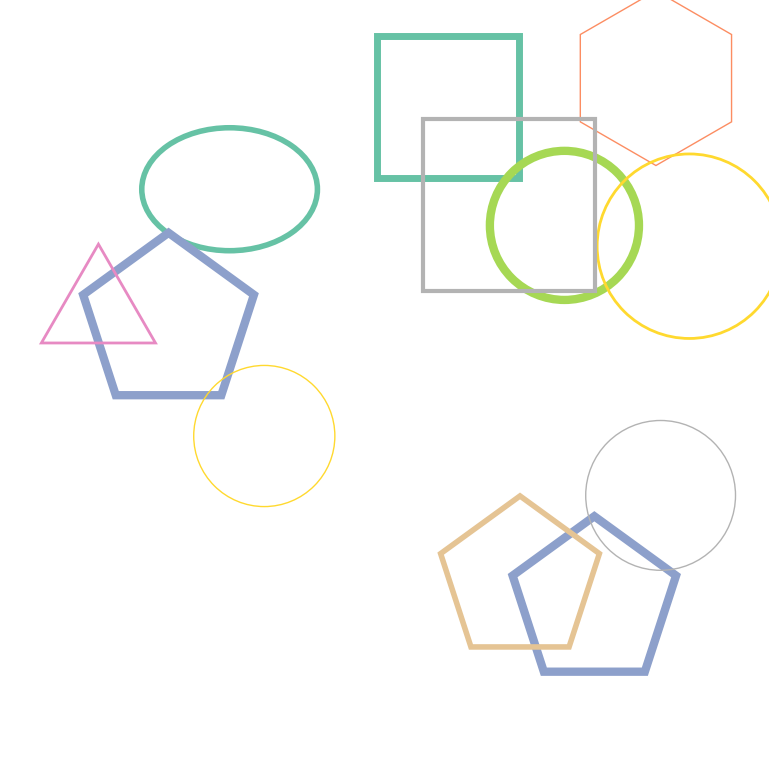[{"shape": "square", "thickness": 2.5, "radius": 0.46, "center": [0.582, 0.861]}, {"shape": "oval", "thickness": 2, "radius": 0.57, "center": [0.298, 0.754]}, {"shape": "hexagon", "thickness": 0.5, "radius": 0.57, "center": [0.852, 0.898]}, {"shape": "pentagon", "thickness": 3, "radius": 0.56, "center": [0.772, 0.218]}, {"shape": "pentagon", "thickness": 3, "radius": 0.58, "center": [0.219, 0.581]}, {"shape": "triangle", "thickness": 1, "radius": 0.43, "center": [0.128, 0.597]}, {"shape": "circle", "thickness": 3, "radius": 0.48, "center": [0.733, 0.707]}, {"shape": "circle", "thickness": 1, "radius": 0.6, "center": [0.895, 0.68]}, {"shape": "circle", "thickness": 0.5, "radius": 0.46, "center": [0.343, 0.434]}, {"shape": "pentagon", "thickness": 2, "radius": 0.54, "center": [0.675, 0.248]}, {"shape": "circle", "thickness": 0.5, "radius": 0.49, "center": [0.858, 0.357]}, {"shape": "square", "thickness": 1.5, "radius": 0.56, "center": [0.661, 0.734]}]